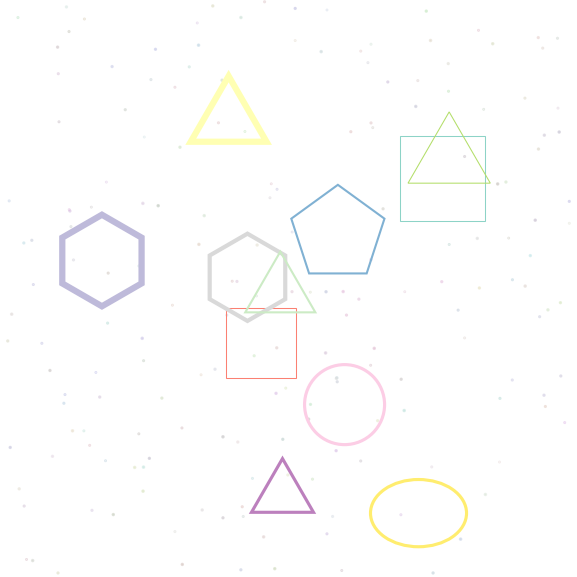[{"shape": "square", "thickness": 0.5, "radius": 0.37, "center": [0.767, 0.69]}, {"shape": "triangle", "thickness": 3, "radius": 0.38, "center": [0.396, 0.792]}, {"shape": "hexagon", "thickness": 3, "radius": 0.4, "center": [0.177, 0.548]}, {"shape": "square", "thickness": 0.5, "radius": 0.3, "center": [0.452, 0.405]}, {"shape": "pentagon", "thickness": 1, "radius": 0.42, "center": [0.585, 0.594]}, {"shape": "triangle", "thickness": 0.5, "radius": 0.41, "center": [0.778, 0.723]}, {"shape": "circle", "thickness": 1.5, "radius": 0.35, "center": [0.597, 0.298]}, {"shape": "hexagon", "thickness": 2, "radius": 0.38, "center": [0.429, 0.519]}, {"shape": "triangle", "thickness": 1.5, "radius": 0.31, "center": [0.489, 0.143]}, {"shape": "triangle", "thickness": 1, "radius": 0.35, "center": [0.485, 0.493]}, {"shape": "oval", "thickness": 1.5, "radius": 0.42, "center": [0.725, 0.111]}]